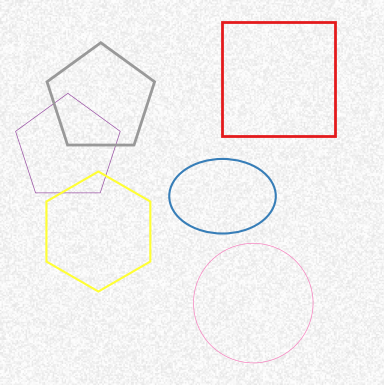[{"shape": "square", "thickness": 2, "radius": 0.74, "center": [0.723, 0.796]}, {"shape": "oval", "thickness": 1.5, "radius": 0.69, "center": [0.578, 0.49]}, {"shape": "pentagon", "thickness": 0.5, "radius": 0.71, "center": [0.176, 0.615]}, {"shape": "hexagon", "thickness": 1.5, "radius": 0.78, "center": [0.256, 0.399]}, {"shape": "circle", "thickness": 0.5, "radius": 0.78, "center": [0.658, 0.213]}, {"shape": "pentagon", "thickness": 2, "radius": 0.73, "center": [0.262, 0.742]}]